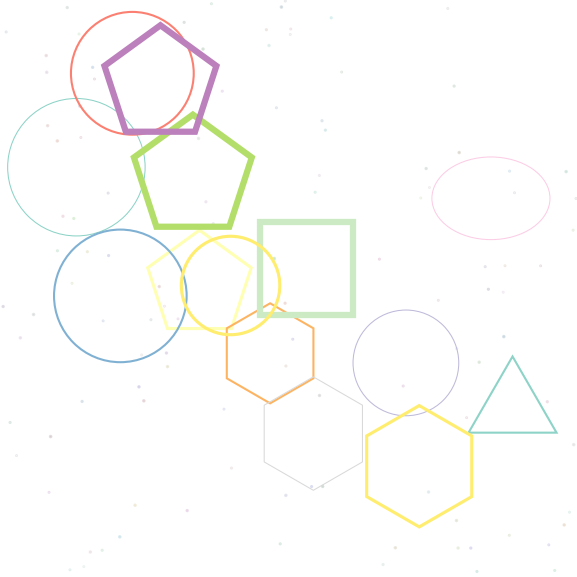[{"shape": "circle", "thickness": 0.5, "radius": 0.6, "center": [0.132, 0.71]}, {"shape": "triangle", "thickness": 1, "radius": 0.44, "center": [0.888, 0.294]}, {"shape": "pentagon", "thickness": 1.5, "radius": 0.47, "center": [0.345, 0.506]}, {"shape": "circle", "thickness": 0.5, "radius": 0.46, "center": [0.703, 0.371]}, {"shape": "circle", "thickness": 1, "radius": 0.53, "center": [0.229, 0.872]}, {"shape": "circle", "thickness": 1, "radius": 0.57, "center": [0.208, 0.487]}, {"shape": "hexagon", "thickness": 1, "radius": 0.43, "center": [0.468, 0.387]}, {"shape": "pentagon", "thickness": 3, "radius": 0.54, "center": [0.334, 0.693]}, {"shape": "oval", "thickness": 0.5, "radius": 0.51, "center": [0.85, 0.656]}, {"shape": "hexagon", "thickness": 0.5, "radius": 0.49, "center": [0.543, 0.248]}, {"shape": "pentagon", "thickness": 3, "radius": 0.51, "center": [0.278, 0.853]}, {"shape": "square", "thickness": 3, "radius": 0.4, "center": [0.531, 0.535]}, {"shape": "circle", "thickness": 1.5, "radius": 0.43, "center": [0.399, 0.505]}, {"shape": "hexagon", "thickness": 1.5, "radius": 0.53, "center": [0.726, 0.192]}]